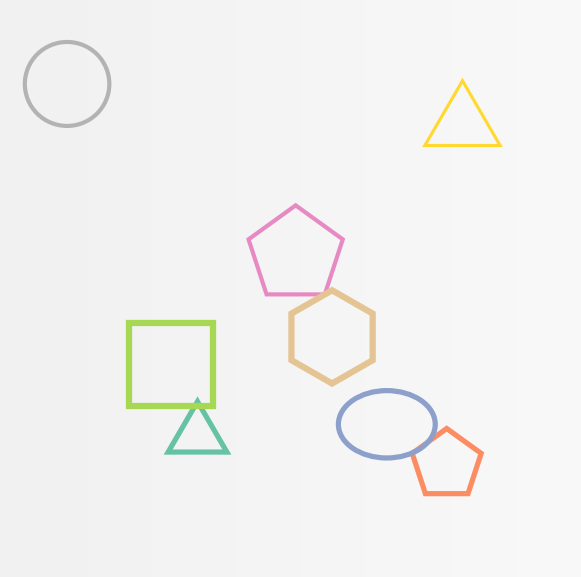[{"shape": "triangle", "thickness": 2.5, "radius": 0.29, "center": [0.34, 0.246]}, {"shape": "pentagon", "thickness": 2.5, "radius": 0.31, "center": [0.769, 0.195]}, {"shape": "oval", "thickness": 2.5, "radius": 0.42, "center": [0.665, 0.264]}, {"shape": "pentagon", "thickness": 2, "radius": 0.43, "center": [0.509, 0.558]}, {"shape": "square", "thickness": 3, "radius": 0.36, "center": [0.295, 0.368]}, {"shape": "triangle", "thickness": 1.5, "radius": 0.37, "center": [0.796, 0.785]}, {"shape": "hexagon", "thickness": 3, "radius": 0.4, "center": [0.571, 0.416]}, {"shape": "circle", "thickness": 2, "radius": 0.36, "center": [0.115, 0.854]}]